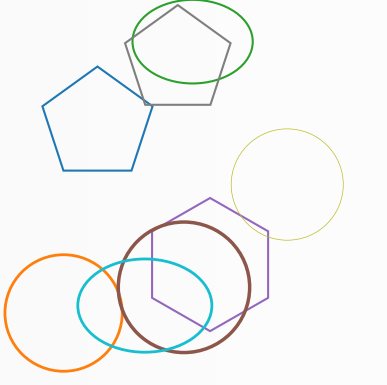[{"shape": "pentagon", "thickness": 1.5, "radius": 0.75, "center": [0.252, 0.678]}, {"shape": "circle", "thickness": 2, "radius": 0.76, "center": [0.164, 0.187]}, {"shape": "oval", "thickness": 1.5, "radius": 0.78, "center": [0.497, 0.892]}, {"shape": "hexagon", "thickness": 1.5, "radius": 0.86, "center": [0.542, 0.313]}, {"shape": "circle", "thickness": 2.5, "radius": 0.85, "center": [0.475, 0.254]}, {"shape": "pentagon", "thickness": 1.5, "radius": 0.72, "center": [0.459, 0.844]}, {"shape": "circle", "thickness": 0.5, "radius": 0.72, "center": [0.741, 0.521]}, {"shape": "oval", "thickness": 2, "radius": 0.86, "center": [0.374, 0.206]}]